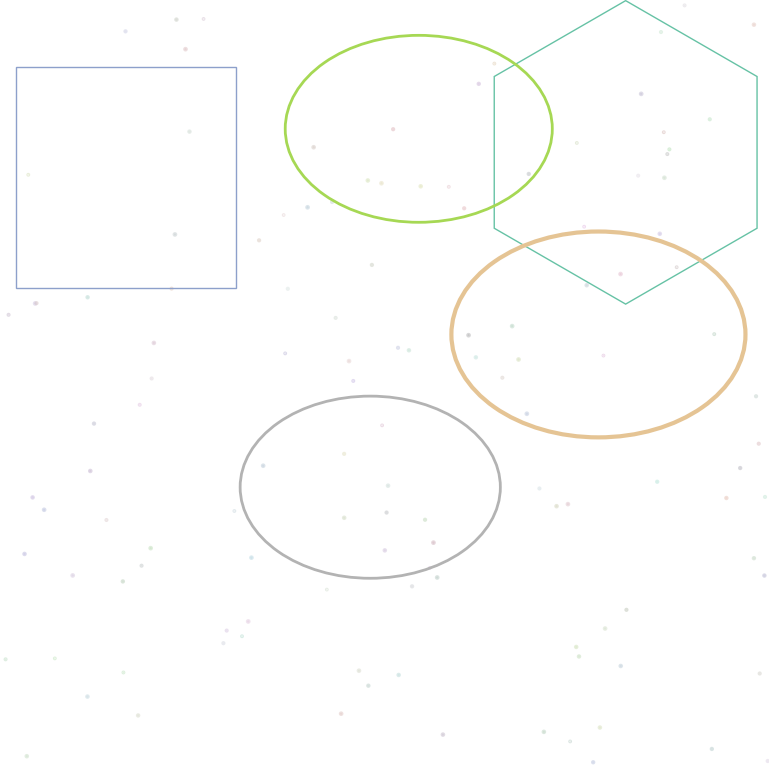[{"shape": "hexagon", "thickness": 0.5, "radius": 0.99, "center": [0.813, 0.802]}, {"shape": "square", "thickness": 0.5, "radius": 0.72, "center": [0.163, 0.769]}, {"shape": "oval", "thickness": 1, "radius": 0.87, "center": [0.544, 0.833]}, {"shape": "oval", "thickness": 1.5, "radius": 0.95, "center": [0.777, 0.566]}, {"shape": "oval", "thickness": 1, "radius": 0.84, "center": [0.481, 0.367]}]